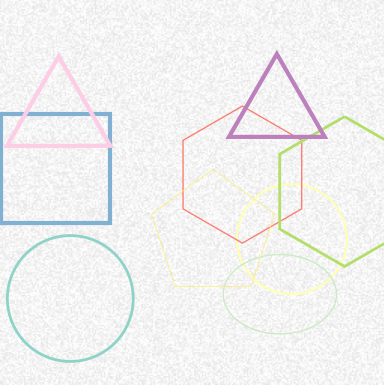[{"shape": "circle", "thickness": 2, "radius": 0.82, "center": [0.183, 0.225]}, {"shape": "circle", "thickness": 1.5, "radius": 0.71, "center": [0.758, 0.379]}, {"shape": "hexagon", "thickness": 1, "radius": 0.89, "center": [0.63, 0.546]}, {"shape": "square", "thickness": 3, "radius": 0.71, "center": [0.145, 0.562]}, {"shape": "hexagon", "thickness": 2, "radius": 0.97, "center": [0.895, 0.502]}, {"shape": "triangle", "thickness": 3, "radius": 0.78, "center": [0.152, 0.699]}, {"shape": "triangle", "thickness": 3, "radius": 0.72, "center": [0.719, 0.716]}, {"shape": "oval", "thickness": 1, "radius": 0.74, "center": [0.727, 0.236]}, {"shape": "pentagon", "thickness": 0.5, "radius": 0.84, "center": [0.553, 0.392]}]